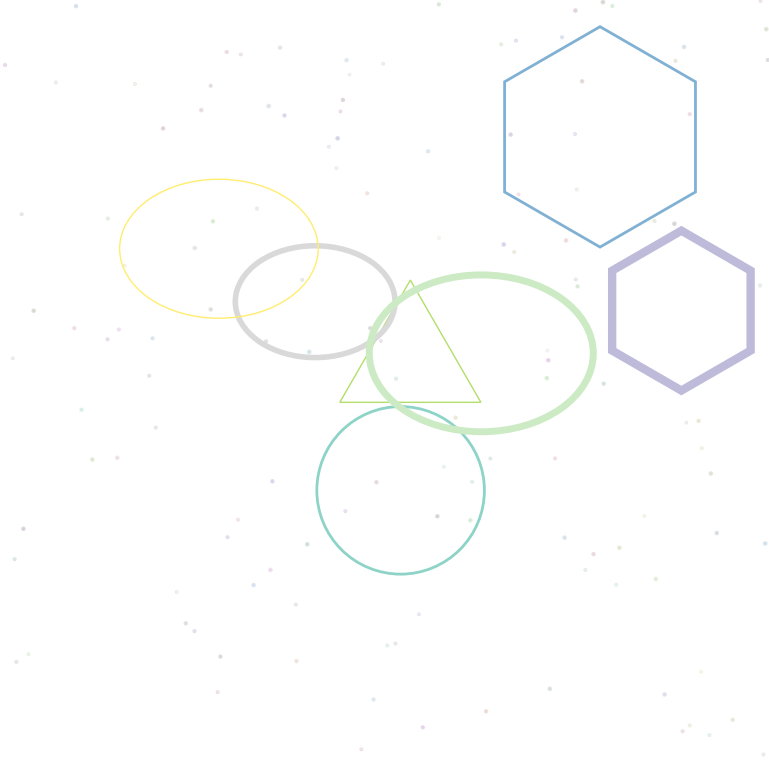[{"shape": "circle", "thickness": 1, "radius": 0.54, "center": [0.52, 0.363]}, {"shape": "hexagon", "thickness": 3, "radius": 0.52, "center": [0.885, 0.597]}, {"shape": "hexagon", "thickness": 1, "radius": 0.72, "center": [0.779, 0.822]}, {"shape": "triangle", "thickness": 0.5, "radius": 0.53, "center": [0.533, 0.53]}, {"shape": "oval", "thickness": 2, "radius": 0.52, "center": [0.409, 0.608]}, {"shape": "oval", "thickness": 2.5, "radius": 0.73, "center": [0.625, 0.541]}, {"shape": "oval", "thickness": 0.5, "radius": 0.64, "center": [0.284, 0.677]}]